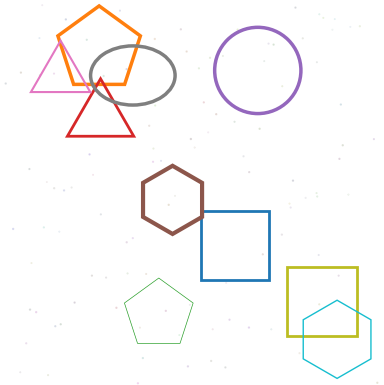[{"shape": "square", "thickness": 2, "radius": 0.45, "center": [0.61, 0.362]}, {"shape": "pentagon", "thickness": 2.5, "radius": 0.56, "center": [0.258, 0.872]}, {"shape": "pentagon", "thickness": 0.5, "radius": 0.47, "center": [0.412, 0.184]}, {"shape": "triangle", "thickness": 2, "radius": 0.5, "center": [0.261, 0.696]}, {"shape": "circle", "thickness": 2.5, "radius": 0.56, "center": [0.67, 0.817]}, {"shape": "hexagon", "thickness": 3, "radius": 0.44, "center": [0.448, 0.481]}, {"shape": "triangle", "thickness": 1.5, "radius": 0.44, "center": [0.157, 0.805]}, {"shape": "oval", "thickness": 2.5, "radius": 0.55, "center": [0.345, 0.804]}, {"shape": "square", "thickness": 2, "radius": 0.45, "center": [0.836, 0.217]}, {"shape": "hexagon", "thickness": 1, "radius": 0.51, "center": [0.876, 0.119]}]